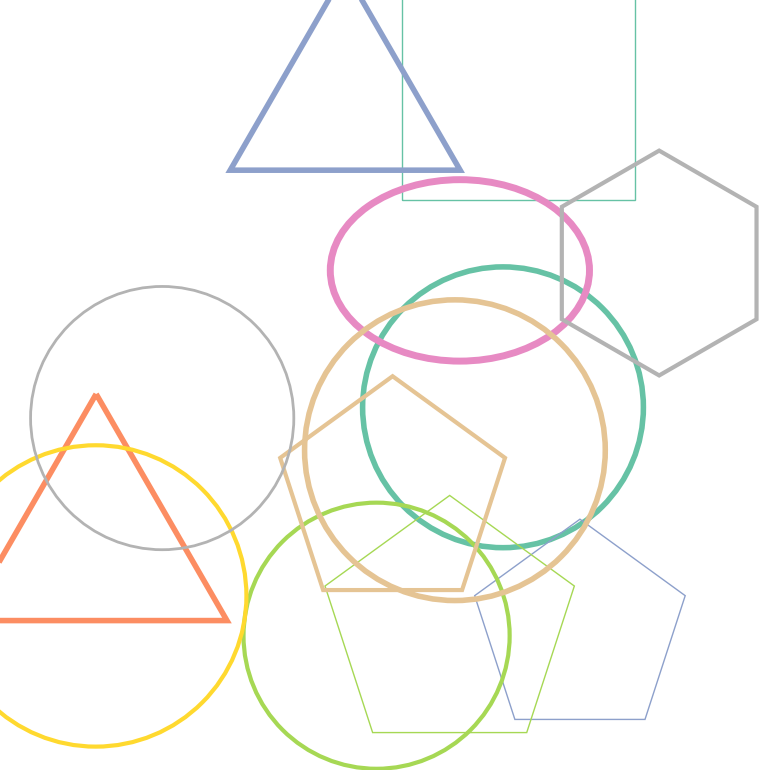[{"shape": "circle", "thickness": 2, "radius": 0.91, "center": [0.653, 0.471]}, {"shape": "square", "thickness": 0.5, "radius": 0.76, "center": [0.674, 0.892]}, {"shape": "triangle", "thickness": 2, "radius": 0.98, "center": [0.125, 0.292]}, {"shape": "triangle", "thickness": 2, "radius": 0.86, "center": [0.448, 0.865]}, {"shape": "pentagon", "thickness": 0.5, "radius": 0.72, "center": [0.753, 0.182]}, {"shape": "oval", "thickness": 2.5, "radius": 0.84, "center": [0.597, 0.649]}, {"shape": "pentagon", "thickness": 0.5, "radius": 0.85, "center": [0.584, 0.186]}, {"shape": "circle", "thickness": 1.5, "radius": 0.86, "center": [0.489, 0.174]}, {"shape": "circle", "thickness": 1.5, "radius": 0.98, "center": [0.124, 0.226]}, {"shape": "circle", "thickness": 2, "radius": 0.98, "center": [0.591, 0.415]}, {"shape": "pentagon", "thickness": 1.5, "radius": 0.77, "center": [0.51, 0.358]}, {"shape": "circle", "thickness": 1, "radius": 0.85, "center": [0.211, 0.457]}, {"shape": "hexagon", "thickness": 1.5, "radius": 0.73, "center": [0.856, 0.658]}]